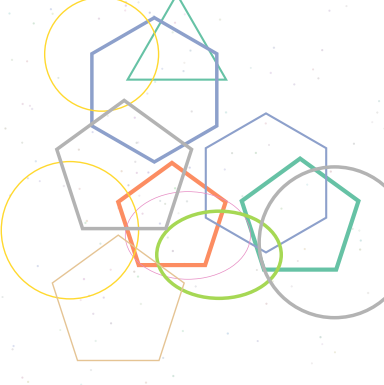[{"shape": "triangle", "thickness": 1.5, "radius": 0.74, "center": [0.459, 0.867]}, {"shape": "pentagon", "thickness": 3, "radius": 0.8, "center": [0.779, 0.429]}, {"shape": "pentagon", "thickness": 3, "radius": 0.73, "center": [0.447, 0.43]}, {"shape": "hexagon", "thickness": 1.5, "radius": 0.9, "center": [0.691, 0.525]}, {"shape": "hexagon", "thickness": 2.5, "radius": 0.94, "center": [0.401, 0.767]}, {"shape": "oval", "thickness": 0.5, "radius": 0.81, "center": [0.488, 0.388]}, {"shape": "oval", "thickness": 2.5, "radius": 0.81, "center": [0.569, 0.338]}, {"shape": "circle", "thickness": 1, "radius": 0.74, "center": [0.264, 0.859]}, {"shape": "circle", "thickness": 1, "radius": 0.89, "center": [0.182, 0.402]}, {"shape": "pentagon", "thickness": 1, "radius": 0.9, "center": [0.307, 0.209]}, {"shape": "circle", "thickness": 2.5, "radius": 0.98, "center": [0.869, 0.371]}, {"shape": "pentagon", "thickness": 2.5, "radius": 0.92, "center": [0.323, 0.555]}]